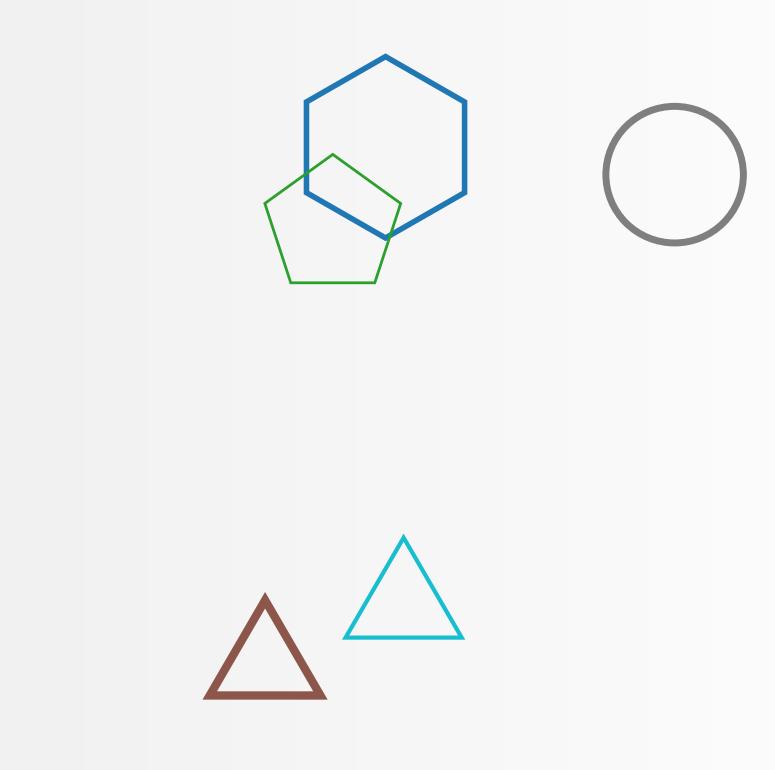[{"shape": "hexagon", "thickness": 2, "radius": 0.59, "center": [0.497, 0.809]}, {"shape": "pentagon", "thickness": 1, "radius": 0.46, "center": [0.429, 0.707]}, {"shape": "triangle", "thickness": 3, "radius": 0.41, "center": [0.342, 0.138]}, {"shape": "circle", "thickness": 2.5, "radius": 0.44, "center": [0.87, 0.773]}, {"shape": "triangle", "thickness": 1.5, "radius": 0.43, "center": [0.521, 0.215]}]